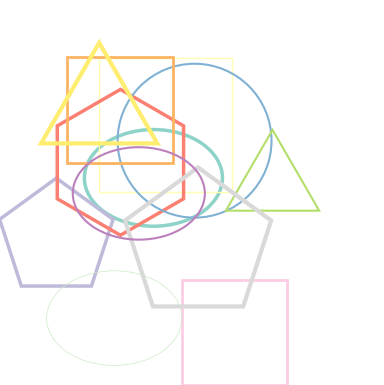[{"shape": "oval", "thickness": 2.5, "radius": 0.9, "center": [0.398, 0.538]}, {"shape": "square", "thickness": 1, "radius": 0.86, "center": [0.429, 0.676]}, {"shape": "pentagon", "thickness": 2.5, "radius": 0.77, "center": [0.146, 0.382]}, {"shape": "hexagon", "thickness": 2.5, "radius": 0.95, "center": [0.313, 0.578]}, {"shape": "circle", "thickness": 1.5, "radius": 1.0, "center": [0.505, 0.635]}, {"shape": "square", "thickness": 2, "radius": 0.69, "center": [0.311, 0.715]}, {"shape": "triangle", "thickness": 1.5, "radius": 0.7, "center": [0.708, 0.523]}, {"shape": "square", "thickness": 2, "radius": 0.68, "center": [0.608, 0.137]}, {"shape": "pentagon", "thickness": 3, "radius": 1.0, "center": [0.514, 0.366]}, {"shape": "oval", "thickness": 1.5, "radius": 0.86, "center": [0.361, 0.498]}, {"shape": "oval", "thickness": 0.5, "radius": 0.88, "center": [0.297, 0.174]}, {"shape": "triangle", "thickness": 3, "radius": 0.87, "center": [0.258, 0.715]}]